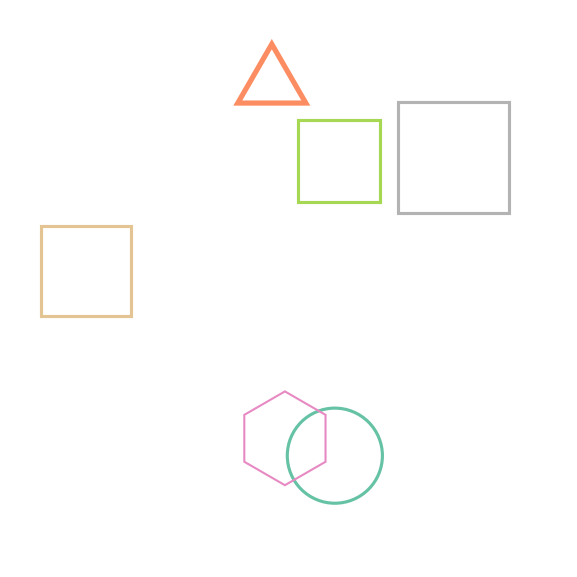[{"shape": "circle", "thickness": 1.5, "radius": 0.41, "center": [0.58, 0.21]}, {"shape": "triangle", "thickness": 2.5, "radius": 0.34, "center": [0.471, 0.855]}, {"shape": "hexagon", "thickness": 1, "radius": 0.41, "center": [0.493, 0.24]}, {"shape": "square", "thickness": 1.5, "radius": 0.36, "center": [0.587, 0.72]}, {"shape": "square", "thickness": 1.5, "radius": 0.39, "center": [0.149, 0.53]}, {"shape": "square", "thickness": 1.5, "radius": 0.48, "center": [0.785, 0.727]}]